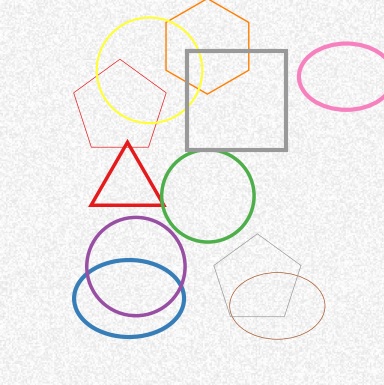[{"shape": "pentagon", "thickness": 0.5, "radius": 0.63, "center": [0.311, 0.72]}, {"shape": "triangle", "thickness": 2.5, "radius": 0.55, "center": [0.331, 0.521]}, {"shape": "oval", "thickness": 3, "radius": 0.71, "center": [0.335, 0.225]}, {"shape": "circle", "thickness": 2.5, "radius": 0.6, "center": [0.54, 0.491]}, {"shape": "circle", "thickness": 2.5, "radius": 0.64, "center": [0.353, 0.308]}, {"shape": "hexagon", "thickness": 1, "radius": 0.62, "center": [0.539, 0.88]}, {"shape": "circle", "thickness": 1.5, "radius": 0.69, "center": [0.388, 0.817]}, {"shape": "oval", "thickness": 0.5, "radius": 0.62, "center": [0.72, 0.205]}, {"shape": "oval", "thickness": 3, "radius": 0.62, "center": [0.899, 0.801]}, {"shape": "square", "thickness": 3, "radius": 0.64, "center": [0.614, 0.739]}, {"shape": "pentagon", "thickness": 0.5, "radius": 0.6, "center": [0.669, 0.274]}]